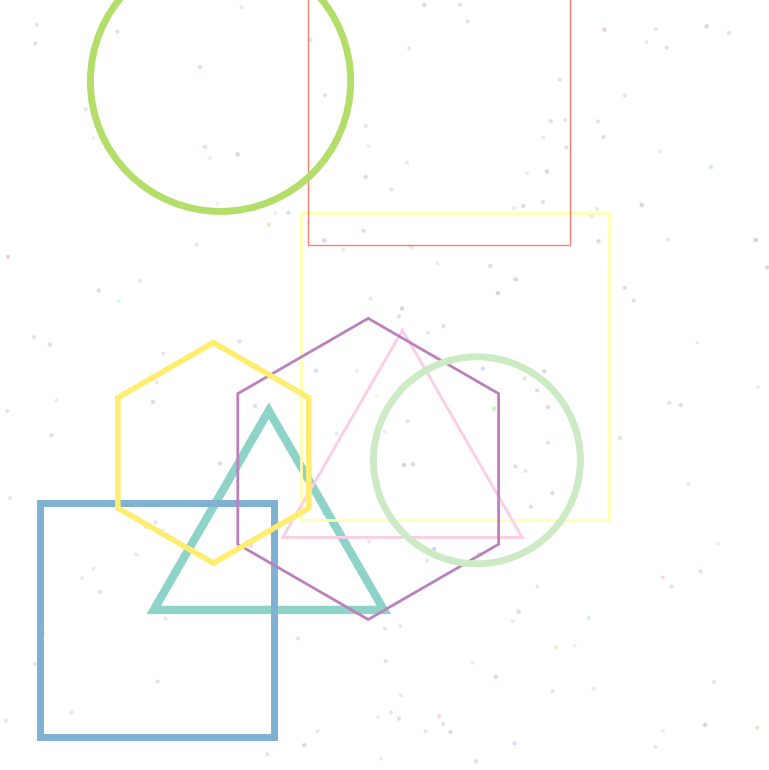[{"shape": "triangle", "thickness": 3, "radius": 0.86, "center": [0.349, 0.294]}, {"shape": "square", "thickness": 1, "radius": 1.0, "center": [0.591, 0.524]}, {"shape": "square", "thickness": 0.5, "radius": 0.85, "center": [0.57, 0.853]}, {"shape": "square", "thickness": 2.5, "radius": 0.76, "center": [0.204, 0.195]}, {"shape": "circle", "thickness": 2.5, "radius": 0.85, "center": [0.286, 0.894]}, {"shape": "triangle", "thickness": 1, "radius": 0.9, "center": [0.523, 0.392]}, {"shape": "hexagon", "thickness": 1, "radius": 0.98, "center": [0.478, 0.391]}, {"shape": "circle", "thickness": 2.5, "radius": 0.67, "center": [0.619, 0.402]}, {"shape": "hexagon", "thickness": 2, "radius": 0.72, "center": [0.277, 0.412]}]